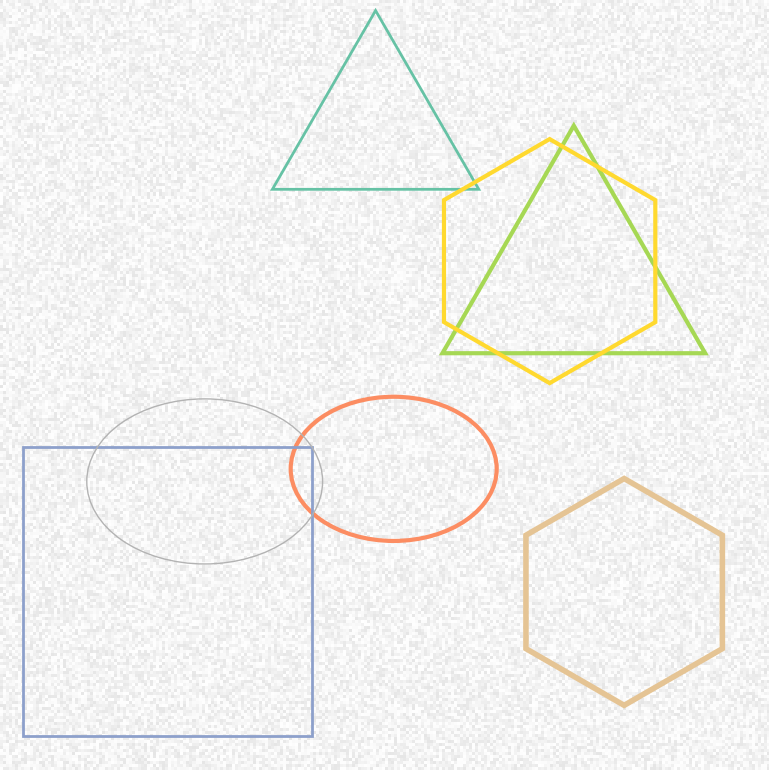[{"shape": "triangle", "thickness": 1, "radius": 0.77, "center": [0.488, 0.832]}, {"shape": "oval", "thickness": 1.5, "radius": 0.67, "center": [0.511, 0.391]}, {"shape": "square", "thickness": 1, "radius": 0.94, "center": [0.217, 0.231]}, {"shape": "triangle", "thickness": 1.5, "radius": 0.98, "center": [0.745, 0.64]}, {"shape": "hexagon", "thickness": 1.5, "radius": 0.79, "center": [0.714, 0.661]}, {"shape": "hexagon", "thickness": 2, "radius": 0.74, "center": [0.811, 0.231]}, {"shape": "oval", "thickness": 0.5, "radius": 0.77, "center": [0.266, 0.375]}]